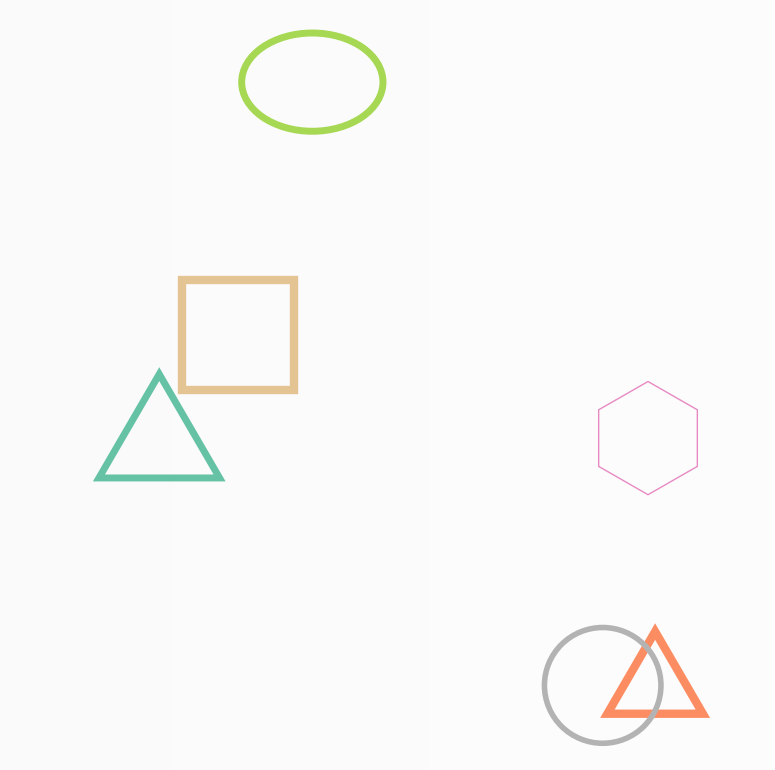[{"shape": "triangle", "thickness": 2.5, "radius": 0.45, "center": [0.205, 0.424]}, {"shape": "triangle", "thickness": 3, "radius": 0.36, "center": [0.845, 0.109]}, {"shape": "hexagon", "thickness": 0.5, "radius": 0.37, "center": [0.836, 0.431]}, {"shape": "oval", "thickness": 2.5, "radius": 0.46, "center": [0.403, 0.893]}, {"shape": "square", "thickness": 3, "radius": 0.36, "center": [0.307, 0.565]}, {"shape": "circle", "thickness": 2, "radius": 0.38, "center": [0.778, 0.11]}]